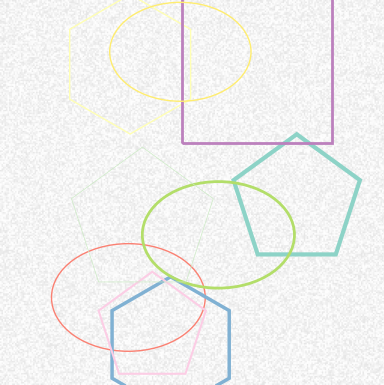[{"shape": "pentagon", "thickness": 3, "radius": 0.86, "center": [0.771, 0.479]}, {"shape": "hexagon", "thickness": 1, "radius": 0.91, "center": [0.338, 0.833]}, {"shape": "oval", "thickness": 1, "radius": 1.0, "center": [0.333, 0.227]}, {"shape": "hexagon", "thickness": 2.5, "radius": 0.88, "center": [0.443, 0.105]}, {"shape": "oval", "thickness": 2, "radius": 0.99, "center": [0.567, 0.39]}, {"shape": "pentagon", "thickness": 1.5, "radius": 0.73, "center": [0.395, 0.148]}, {"shape": "square", "thickness": 2, "radius": 0.98, "center": [0.668, 0.824]}, {"shape": "pentagon", "thickness": 0.5, "radius": 0.97, "center": [0.37, 0.424]}, {"shape": "oval", "thickness": 1, "radius": 0.92, "center": [0.468, 0.865]}]